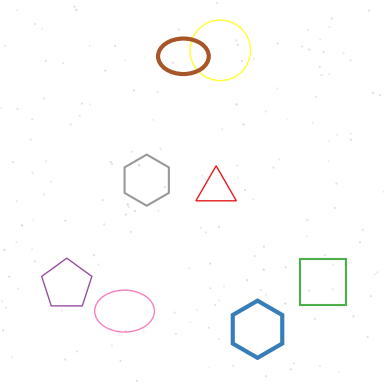[{"shape": "triangle", "thickness": 1, "radius": 0.3, "center": [0.561, 0.509]}, {"shape": "hexagon", "thickness": 3, "radius": 0.37, "center": [0.669, 0.145]}, {"shape": "square", "thickness": 1.5, "radius": 0.3, "center": [0.838, 0.268]}, {"shape": "pentagon", "thickness": 1, "radius": 0.34, "center": [0.173, 0.261]}, {"shape": "circle", "thickness": 1, "radius": 0.39, "center": [0.572, 0.869]}, {"shape": "oval", "thickness": 3, "radius": 0.33, "center": [0.476, 0.854]}, {"shape": "oval", "thickness": 1, "radius": 0.39, "center": [0.324, 0.192]}, {"shape": "hexagon", "thickness": 1.5, "radius": 0.33, "center": [0.381, 0.532]}]